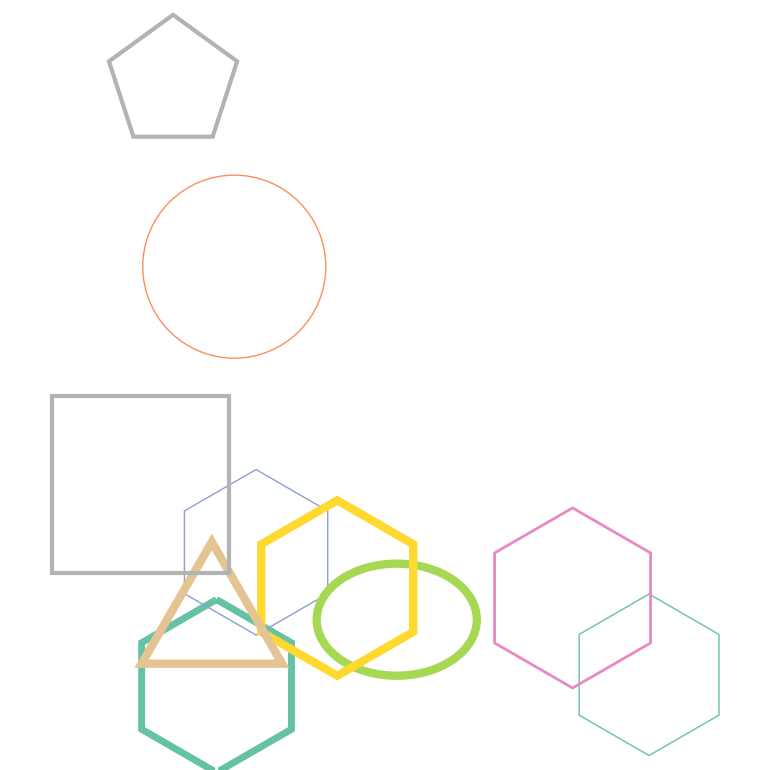[{"shape": "hexagon", "thickness": 0.5, "radius": 0.52, "center": [0.843, 0.124]}, {"shape": "hexagon", "thickness": 2.5, "radius": 0.56, "center": [0.281, 0.109]}, {"shape": "circle", "thickness": 0.5, "radius": 0.59, "center": [0.304, 0.654]}, {"shape": "hexagon", "thickness": 0.5, "radius": 0.54, "center": [0.333, 0.283]}, {"shape": "hexagon", "thickness": 1, "radius": 0.58, "center": [0.744, 0.223]}, {"shape": "oval", "thickness": 3, "radius": 0.52, "center": [0.515, 0.195]}, {"shape": "hexagon", "thickness": 3, "radius": 0.57, "center": [0.438, 0.236]}, {"shape": "triangle", "thickness": 3, "radius": 0.53, "center": [0.275, 0.191]}, {"shape": "square", "thickness": 1.5, "radius": 0.57, "center": [0.182, 0.371]}, {"shape": "pentagon", "thickness": 1.5, "radius": 0.44, "center": [0.225, 0.893]}]